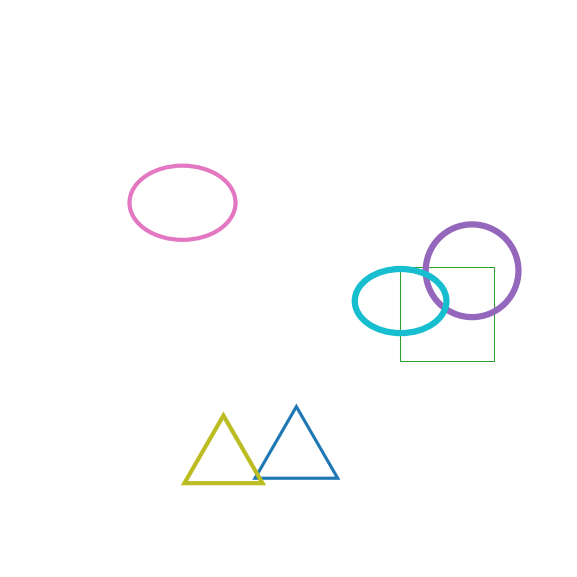[{"shape": "triangle", "thickness": 1.5, "radius": 0.41, "center": [0.513, 0.212]}, {"shape": "square", "thickness": 0.5, "radius": 0.41, "center": [0.775, 0.455]}, {"shape": "circle", "thickness": 3, "radius": 0.4, "center": [0.817, 0.53]}, {"shape": "oval", "thickness": 2, "radius": 0.46, "center": [0.316, 0.648]}, {"shape": "triangle", "thickness": 2, "radius": 0.39, "center": [0.387, 0.201]}, {"shape": "oval", "thickness": 3, "radius": 0.4, "center": [0.694, 0.478]}]